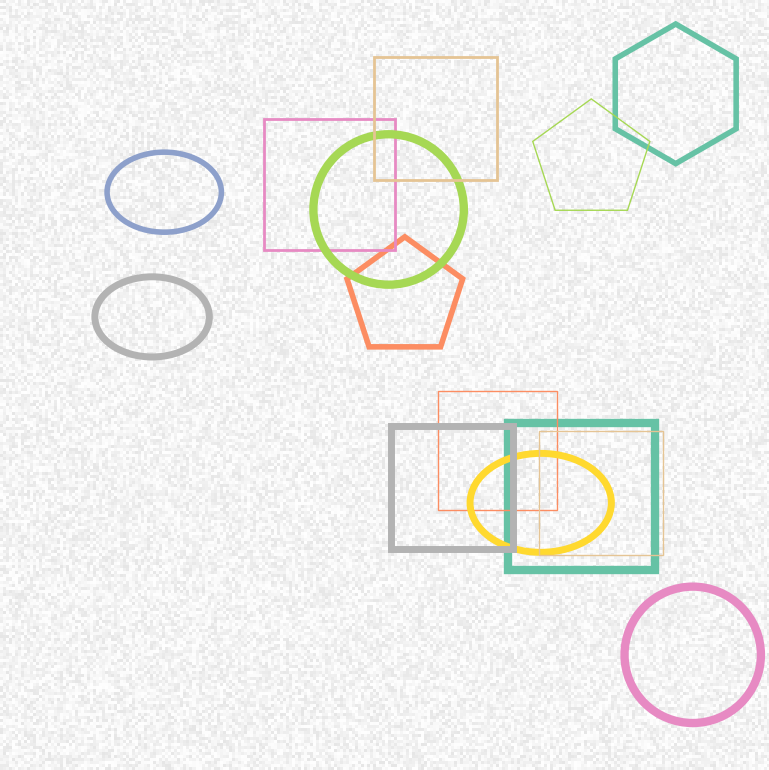[{"shape": "hexagon", "thickness": 2, "radius": 0.45, "center": [0.878, 0.878]}, {"shape": "square", "thickness": 3, "radius": 0.48, "center": [0.755, 0.356]}, {"shape": "square", "thickness": 0.5, "radius": 0.39, "center": [0.647, 0.415]}, {"shape": "pentagon", "thickness": 2, "radius": 0.39, "center": [0.526, 0.613]}, {"shape": "oval", "thickness": 2, "radius": 0.37, "center": [0.213, 0.75]}, {"shape": "square", "thickness": 1, "radius": 0.43, "center": [0.428, 0.761]}, {"shape": "circle", "thickness": 3, "radius": 0.44, "center": [0.9, 0.15]}, {"shape": "pentagon", "thickness": 0.5, "radius": 0.4, "center": [0.768, 0.792]}, {"shape": "circle", "thickness": 3, "radius": 0.49, "center": [0.505, 0.728]}, {"shape": "oval", "thickness": 2.5, "radius": 0.46, "center": [0.702, 0.347]}, {"shape": "square", "thickness": 1, "radius": 0.4, "center": [0.566, 0.846]}, {"shape": "square", "thickness": 0.5, "radius": 0.4, "center": [0.781, 0.36]}, {"shape": "square", "thickness": 2.5, "radius": 0.4, "center": [0.587, 0.367]}, {"shape": "oval", "thickness": 2.5, "radius": 0.37, "center": [0.198, 0.588]}]